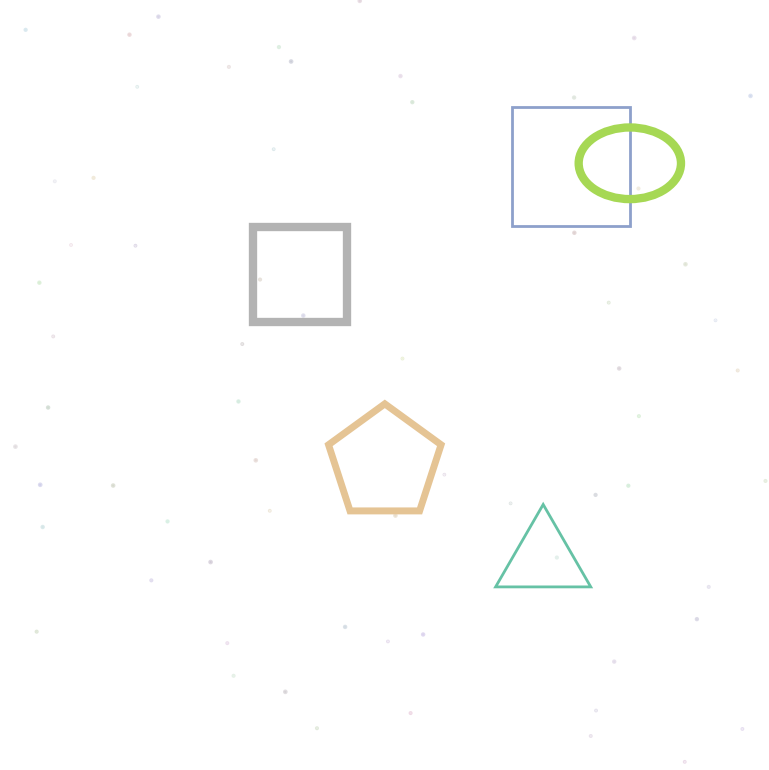[{"shape": "triangle", "thickness": 1, "radius": 0.36, "center": [0.705, 0.273]}, {"shape": "square", "thickness": 1, "radius": 0.39, "center": [0.742, 0.784]}, {"shape": "oval", "thickness": 3, "radius": 0.33, "center": [0.818, 0.788]}, {"shape": "pentagon", "thickness": 2.5, "radius": 0.38, "center": [0.5, 0.399]}, {"shape": "square", "thickness": 3, "radius": 0.31, "center": [0.39, 0.643]}]